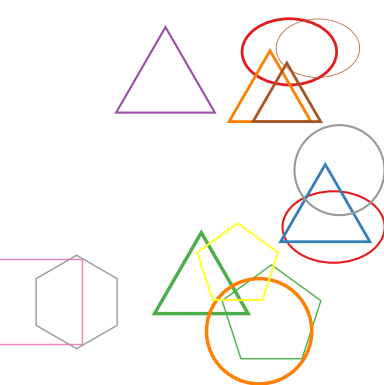[{"shape": "oval", "thickness": 1.5, "radius": 0.66, "center": [0.866, 0.41]}, {"shape": "oval", "thickness": 2, "radius": 0.61, "center": [0.752, 0.865]}, {"shape": "triangle", "thickness": 2, "radius": 0.67, "center": [0.845, 0.439]}, {"shape": "pentagon", "thickness": 1, "radius": 0.67, "center": [0.705, 0.177]}, {"shape": "triangle", "thickness": 2.5, "radius": 0.7, "center": [0.523, 0.256]}, {"shape": "triangle", "thickness": 1.5, "radius": 0.74, "center": [0.43, 0.782]}, {"shape": "triangle", "thickness": 2, "radius": 0.61, "center": [0.701, 0.746]}, {"shape": "circle", "thickness": 2.5, "radius": 0.68, "center": [0.673, 0.14]}, {"shape": "pentagon", "thickness": 1.5, "radius": 0.55, "center": [0.617, 0.31]}, {"shape": "triangle", "thickness": 2, "radius": 0.51, "center": [0.745, 0.735]}, {"shape": "oval", "thickness": 0.5, "radius": 0.54, "center": [0.826, 0.875]}, {"shape": "square", "thickness": 1, "radius": 0.55, "center": [0.102, 0.216]}, {"shape": "circle", "thickness": 1.5, "radius": 0.58, "center": [0.882, 0.558]}, {"shape": "hexagon", "thickness": 1, "radius": 0.61, "center": [0.199, 0.216]}]